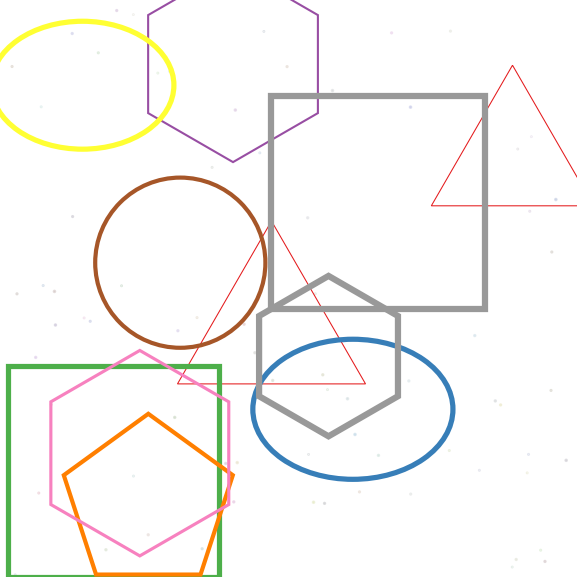[{"shape": "triangle", "thickness": 0.5, "radius": 0.94, "center": [0.47, 0.428]}, {"shape": "triangle", "thickness": 0.5, "radius": 0.81, "center": [0.887, 0.724]}, {"shape": "oval", "thickness": 2.5, "radius": 0.87, "center": [0.611, 0.29]}, {"shape": "square", "thickness": 2.5, "radius": 0.91, "center": [0.197, 0.183]}, {"shape": "hexagon", "thickness": 1, "radius": 0.85, "center": [0.403, 0.888]}, {"shape": "pentagon", "thickness": 2, "radius": 0.77, "center": [0.257, 0.129]}, {"shape": "oval", "thickness": 2.5, "radius": 0.79, "center": [0.143, 0.852]}, {"shape": "circle", "thickness": 2, "radius": 0.74, "center": [0.312, 0.544]}, {"shape": "hexagon", "thickness": 1.5, "radius": 0.89, "center": [0.242, 0.214]}, {"shape": "hexagon", "thickness": 3, "radius": 0.69, "center": [0.569, 0.383]}, {"shape": "square", "thickness": 3, "radius": 0.92, "center": [0.654, 0.649]}]